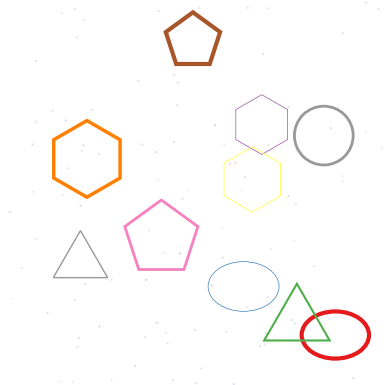[{"shape": "oval", "thickness": 3, "radius": 0.44, "center": [0.871, 0.13]}, {"shape": "oval", "thickness": 0.5, "radius": 0.46, "center": [0.633, 0.256]}, {"shape": "triangle", "thickness": 1.5, "radius": 0.49, "center": [0.771, 0.165]}, {"shape": "hexagon", "thickness": 0.5, "radius": 0.39, "center": [0.68, 0.676]}, {"shape": "hexagon", "thickness": 2.5, "radius": 0.5, "center": [0.226, 0.587]}, {"shape": "hexagon", "thickness": 0.5, "radius": 0.42, "center": [0.655, 0.534]}, {"shape": "pentagon", "thickness": 3, "radius": 0.37, "center": [0.501, 0.894]}, {"shape": "pentagon", "thickness": 2, "radius": 0.5, "center": [0.419, 0.381]}, {"shape": "triangle", "thickness": 1, "radius": 0.41, "center": [0.209, 0.32]}, {"shape": "circle", "thickness": 2, "radius": 0.38, "center": [0.841, 0.648]}]